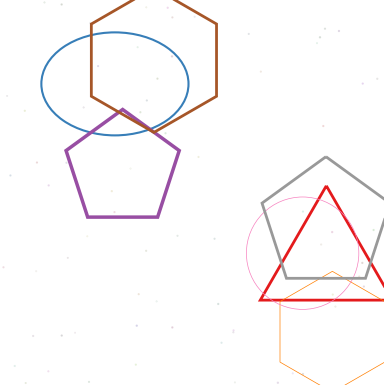[{"shape": "triangle", "thickness": 2, "radius": 0.99, "center": [0.848, 0.319]}, {"shape": "oval", "thickness": 1.5, "radius": 0.96, "center": [0.299, 0.782]}, {"shape": "pentagon", "thickness": 2.5, "radius": 0.77, "center": [0.319, 0.561]}, {"shape": "hexagon", "thickness": 0.5, "radius": 0.79, "center": [0.863, 0.138]}, {"shape": "hexagon", "thickness": 2, "radius": 0.94, "center": [0.4, 0.844]}, {"shape": "circle", "thickness": 0.5, "radius": 0.73, "center": [0.786, 0.342]}, {"shape": "pentagon", "thickness": 2, "radius": 0.87, "center": [0.847, 0.418]}]